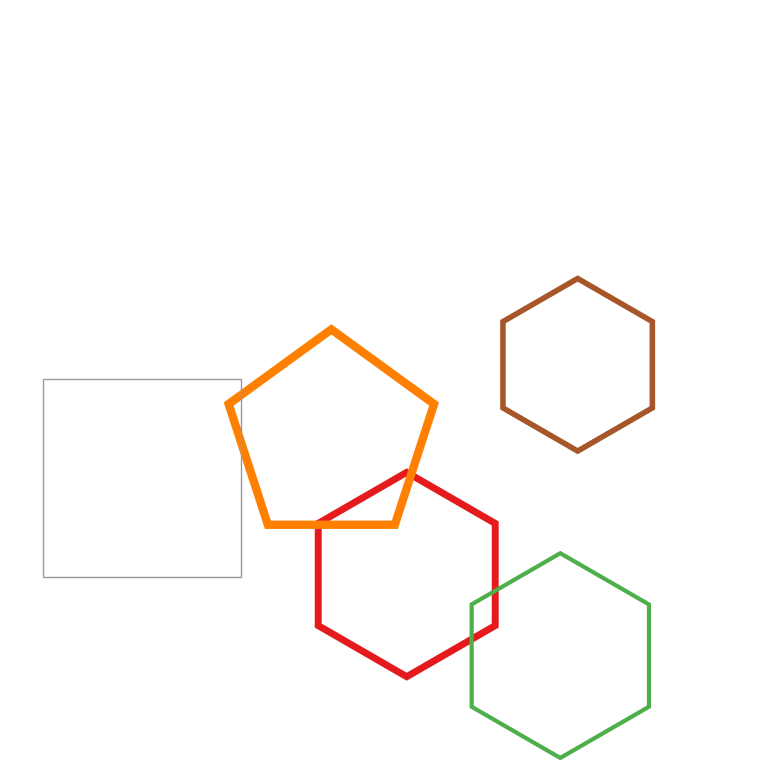[{"shape": "hexagon", "thickness": 2.5, "radius": 0.66, "center": [0.528, 0.254]}, {"shape": "hexagon", "thickness": 1.5, "radius": 0.66, "center": [0.728, 0.149]}, {"shape": "pentagon", "thickness": 3, "radius": 0.7, "center": [0.43, 0.432]}, {"shape": "hexagon", "thickness": 2, "radius": 0.56, "center": [0.75, 0.526]}, {"shape": "square", "thickness": 0.5, "radius": 0.65, "center": [0.185, 0.379]}]